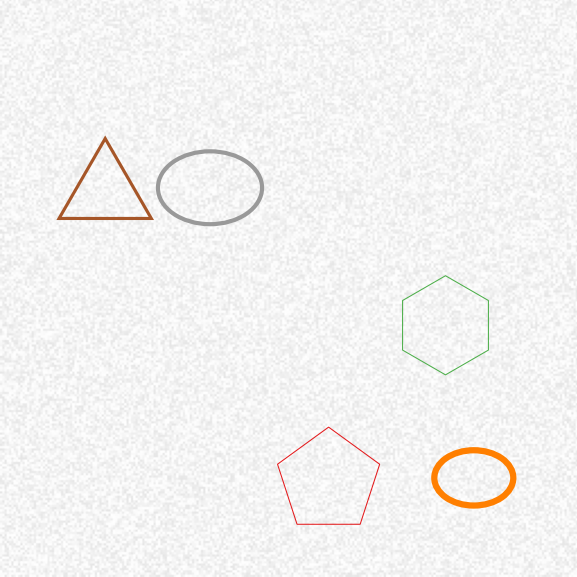[{"shape": "pentagon", "thickness": 0.5, "radius": 0.46, "center": [0.569, 0.167]}, {"shape": "hexagon", "thickness": 0.5, "radius": 0.43, "center": [0.771, 0.436]}, {"shape": "oval", "thickness": 3, "radius": 0.34, "center": [0.82, 0.172]}, {"shape": "triangle", "thickness": 1.5, "radius": 0.46, "center": [0.182, 0.667]}, {"shape": "oval", "thickness": 2, "radius": 0.45, "center": [0.364, 0.674]}]